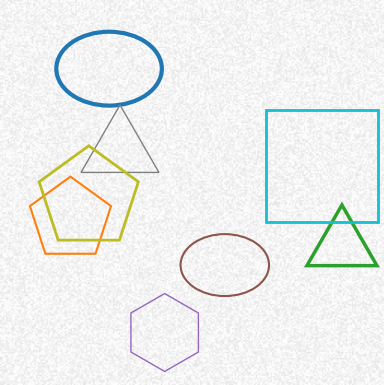[{"shape": "oval", "thickness": 3, "radius": 0.69, "center": [0.283, 0.822]}, {"shape": "pentagon", "thickness": 1.5, "radius": 0.55, "center": [0.183, 0.431]}, {"shape": "triangle", "thickness": 2.5, "radius": 0.53, "center": [0.888, 0.363]}, {"shape": "hexagon", "thickness": 1, "radius": 0.51, "center": [0.428, 0.136]}, {"shape": "oval", "thickness": 1.5, "radius": 0.57, "center": [0.584, 0.311]}, {"shape": "triangle", "thickness": 1, "radius": 0.58, "center": [0.312, 0.611]}, {"shape": "pentagon", "thickness": 2, "radius": 0.68, "center": [0.231, 0.486]}, {"shape": "square", "thickness": 2, "radius": 0.73, "center": [0.837, 0.568]}]